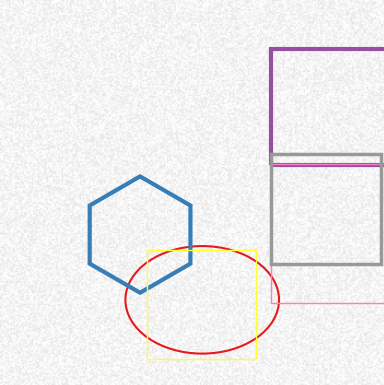[{"shape": "oval", "thickness": 1.5, "radius": 1.0, "center": [0.525, 0.221]}, {"shape": "hexagon", "thickness": 3, "radius": 0.76, "center": [0.364, 0.391]}, {"shape": "square", "thickness": 3, "radius": 0.76, "center": [0.856, 0.722]}, {"shape": "square", "thickness": 1, "radius": 0.71, "center": [0.523, 0.208]}, {"shape": "square", "thickness": 1, "radius": 0.9, "center": [0.885, 0.393]}, {"shape": "square", "thickness": 2.5, "radius": 0.71, "center": [0.847, 0.458]}]